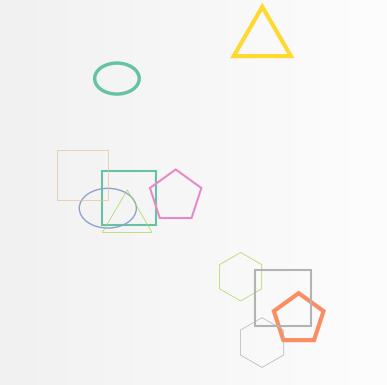[{"shape": "square", "thickness": 1.5, "radius": 0.35, "center": [0.334, 0.485]}, {"shape": "oval", "thickness": 2.5, "radius": 0.29, "center": [0.302, 0.796]}, {"shape": "pentagon", "thickness": 3, "radius": 0.34, "center": [0.771, 0.171]}, {"shape": "oval", "thickness": 1, "radius": 0.37, "center": [0.278, 0.459]}, {"shape": "pentagon", "thickness": 1.5, "radius": 0.35, "center": [0.453, 0.49]}, {"shape": "triangle", "thickness": 0.5, "radius": 0.37, "center": [0.328, 0.433]}, {"shape": "hexagon", "thickness": 0.5, "radius": 0.31, "center": [0.621, 0.281]}, {"shape": "triangle", "thickness": 3, "radius": 0.43, "center": [0.677, 0.897]}, {"shape": "square", "thickness": 0.5, "radius": 0.33, "center": [0.212, 0.545]}, {"shape": "hexagon", "thickness": 0.5, "radius": 0.32, "center": [0.676, 0.11]}, {"shape": "square", "thickness": 1.5, "radius": 0.36, "center": [0.73, 0.226]}]